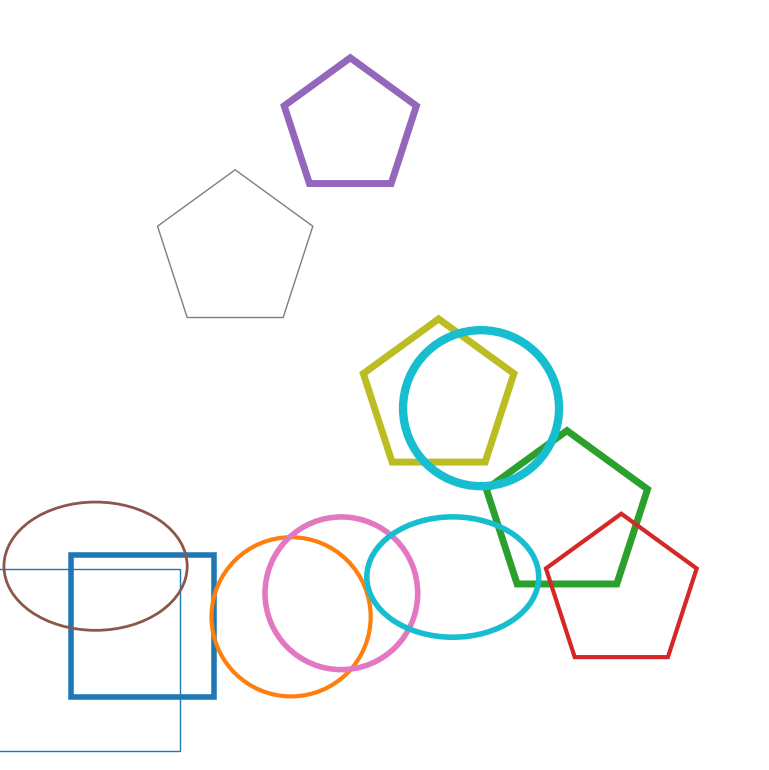[{"shape": "square", "thickness": 0.5, "radius": 0.59, "center": [0.115, 0.143]}, {"shape": "square", "thickness": 2, "radius": 0.46, "center": [0.185, 0.187]}, {"shape": "circle", "thickness": 1.5, "radius": 0.52, "center": [0.378, 0.199]}, {"shape": "pentagon", "thickness": 2.5, "radius": 0.55, "center": [0.736, 0.331]}, {"shape": "pentagon", "thickness": 1.5, "radius": 0.51, "center": [0.807, 0.23]}, {"shape": "pentagon", "thickness": 2.5, "radius": 0.45, "center": [0.455, 0.835]}, {"shape": "oval", "thickness": 1, "radius": 0.59, "center": [0.124, 0.265]}, {"shape": "circle", "thickness": 2, "radius": 0.5, "center": [0.443, 0.23]}, {"shape": "pentagon", "thickness": 0.5, "radius": 0.53, "center": [0.305, 0.673]}, {"shape": "pentagon", "thickness": 2.5, "radius": 0.51, "center": [0.57, 0.483]}, {"shape": "circle", "thickness": 3, "radius": 0.51, "center": [0.625, 0.47]}, {"shape": "oval", "thickness": 2, "radius": 0.56, "center": [0.588, 0.251]}]